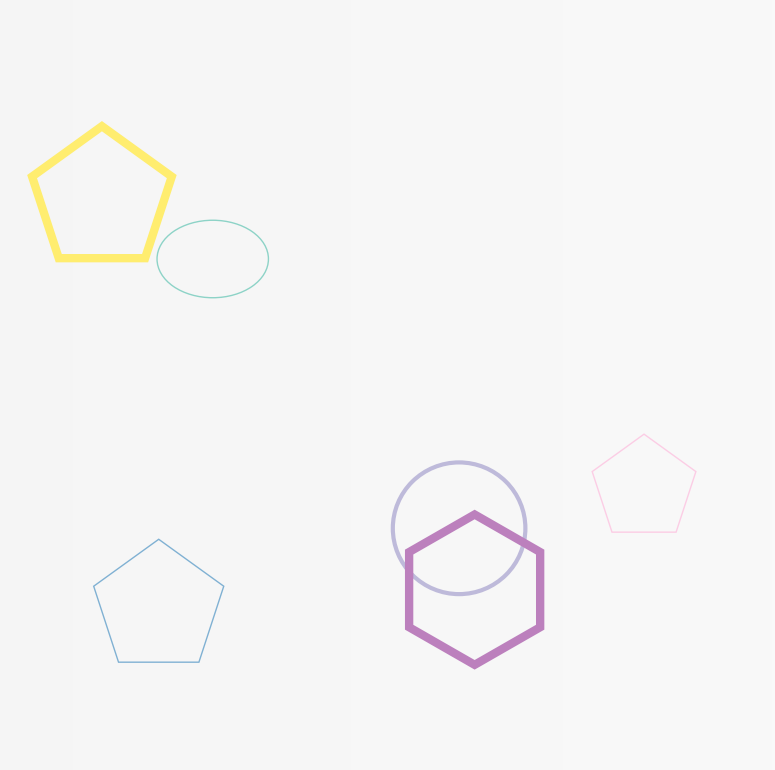[{"shape": "oval", "thickness": 0.5, "radius": 0.36, "center": [0.274, 0.664]}, {"shape": "circle", "thickness": 1.5, "radius": 0.43, "center": [0.592, 0.314]}, {"shape": "pentagon", "thickness": 0.5, "radius": 0.44, "center": [0.205, 0.211]}, {"shape": "pentagon", "thickness": 0.5, "radius": 0.35, "center": [0.831, 0.366]}, {"shape": "hexagon", "thickness": 3, "radius": 0.49, "center": [0.612, 0.234]}, {"shape": "pentagon", "thickness": 3, "radius": 0.47, "center": [0.132, 0.741]}]